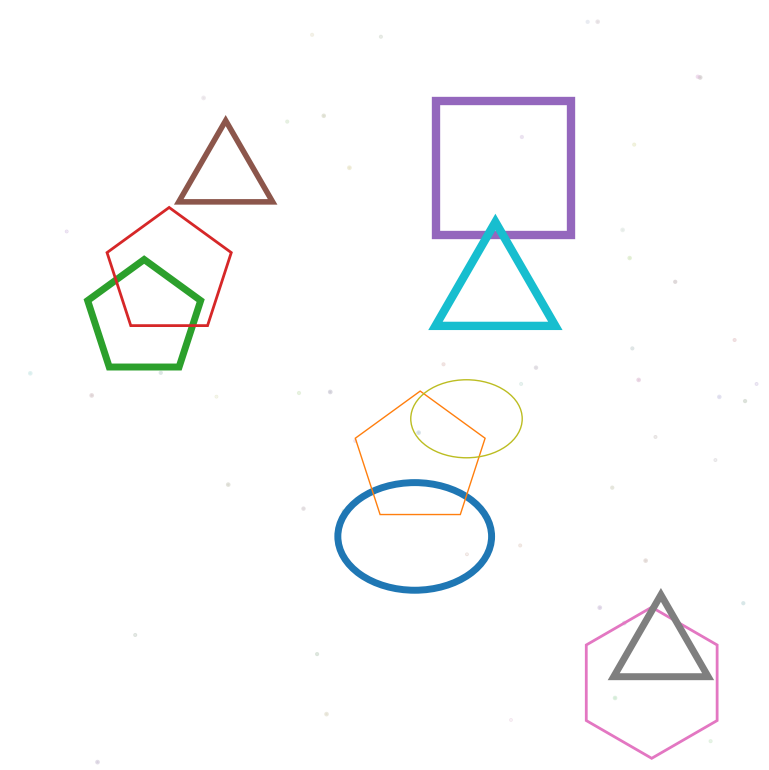[{"shape": "oval", "thickness": 2.5, "radius": 0.5, "center": [0.539, 0.303]}, {"shape": "pentagon", "thickness": 0.5, "radius": 0.44, "center": [0.546, 0.403]}, {"shape": "pentagon", "thickness": 2.5, "radius": 0.39, "center": [0.187, 0.586]}, {"shape": "pentagon", "thickness": 1, "radius": 0.42, "center": [0.22, 0.646]}, {"shape": "square", "thickness": 3, "radius": 0.44, "center": [0.654, 0.782]}, {"shape": "triangle", "thickness": 2, "radius": 0.35, "center": [0.293, 0.773]}, {"shape": "hexagon", "thickness": 1, "radius": 0.49, "center": [0.846, 0.113]}, {"shape": "triangle", "thickness": 2.5, "radius": 0.35, "center": [0.858, 0.157]}, {"shape": "oval", "thickness": 0.5, "radius": 0.36, "center": [0.606, 0.456]}, {"shape": "triangle", "thickness": 3, "radius": 0.45, "center": [0.643, 0.622]}]